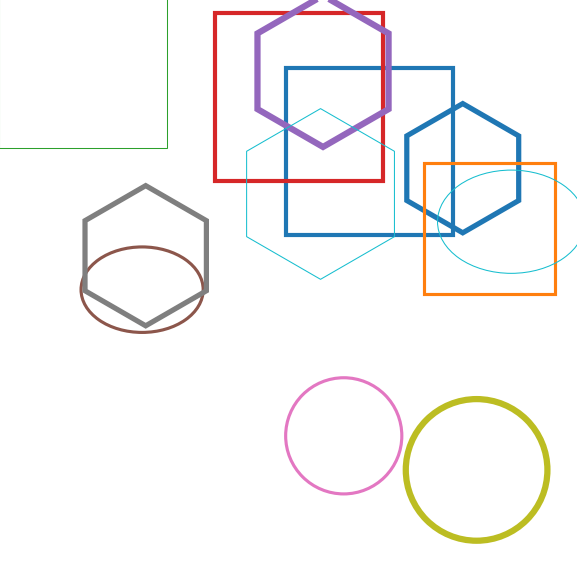[{"shape": "square", "thickness": 2, "radius": 0.72, "center": [0.639, 0.736]}, {"shape": "hexagon", "thickness": 2.5, "radius": 0.56, "center": [0.801, 0.708]}, {"shape": "square", "thickness": 1.5, "radius": 0.56, "center": [0.848, 0.604]}, {"shape": "square", "thickness": 0.5, "radius": 0.73, "center": [0.144, 0.889]}, {"shape": "square", "thickness": 2, "radius": 0.73, "center": [0.518, 0.831]}, {"shape": "hexagon", "thickness": 3, "radius": 0.66, "center": [0.559, 0.876]}, {"shape": "oval", "thickness": 1.5, "radius": 0.53, "center": [0.246, 0.498]}, {"shape": "circle", "thickness": 1.5, "radius": 0.5, "center": [0.595, 0.244]}, {"shape": "hexagon", "thickness": 2.5, "radius": 0.61, "center": [0.252, 0.556]}, {"shape": "circle", "thickness": 3, "radius": 0.61, "center": [0.825, 0.185]}, {"shape": "hexagon", "thickness": 0.5, "radius": 0.74, "center": [0.555, 0.663]}, {"shape": "oval", "thickness": 0.5, "radius": 0.64, "center": [0.885, 0.615]}]